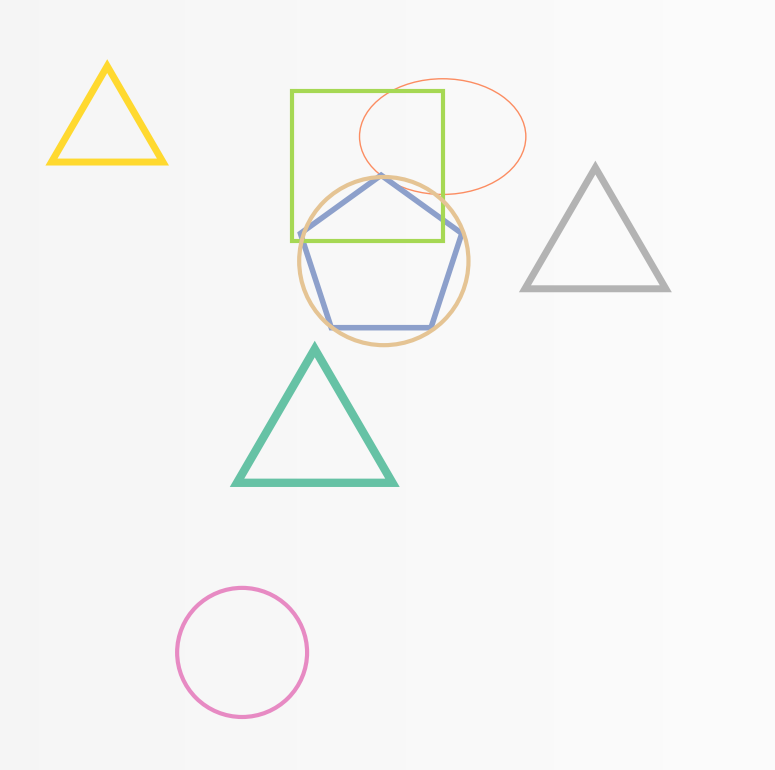[{"shape": "triangle", "thickness": 3, "radius": 0.58, "center": [0.406, 0.431]}, {"shape": "oval", "thickness": 0.5, "radius": 0.54, "center": [0.571, 0.823]}, {"shape": "pentagon", "thickness": 2, "radius": 0.55, "center": [0.492, 0.663]}, {"shape": "circle", "thickness": 1.5, "radius": 0.42, "center": [0.312, 0.153]}, {"shape": "square", "thickness": 1.5, "radius": 0.49, "center": [0.474, 0.785]}, {"shape": "triangle", "thickness": 2.5, "radius": 0.42, "center": [0.138, 0.831]}, {"shape": "circle", "thickness": 1.5, "radius": 0.55, "center": [0.495, 0.661]}, {"shape": "triangle", "thickness": 2.5, "radius": 0.52, "center": [0.768, 0.677]}]